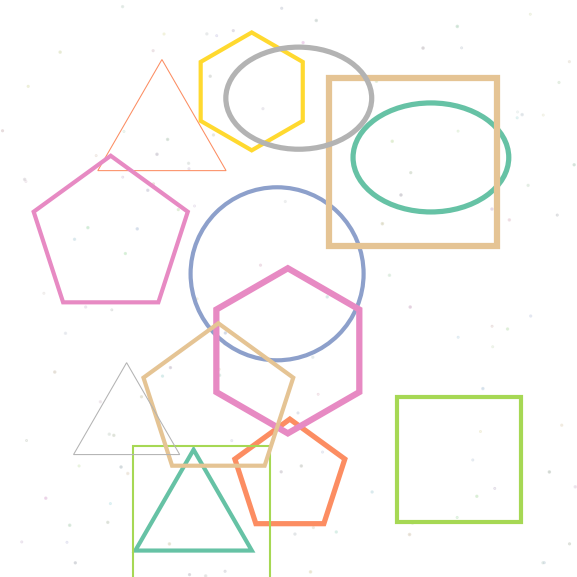[{"shape": "oval", "thickness": 2.5, "radius": 0.67, "center": [0.746, 0.727]}, {"shape": "triangle", "thickness": 2, "radius": 0.58, "center": [0.335, 0.104]}, {"shape": "pentagon", "thickness": 2.5, "radius": 0.5, "center": [0.502, 0.173]}, {"shape": "triangle", "thickness": 0.5, "radius": 0.64, "center": [0.28, 0.768]}, {"shape": "circle", "thickness": 2, "radius": 0.75, "center": [0.48, 0.525]}, {"shape": "hexagon", "thickness": 3, "radius": 0.71, "center": [0.498, 0.392]}, {"shape": "pentagon", "thickness": 2, "radius": 0.7, "center": [0.192, 0.589]}, {"shape": "square", "thickness": 1, "radius": 0.59, "center": [0.349, 0.108]}, {"shape": "square", "thickness": 2, "radius": 0.54, "center": [0.795, 0.203]}, {"shape": "hexagon", "thickness": 2, "radius": 0.51, "center": [0.436, 0.841]}, {"shape": "pentagon", "thickness": 2, "radius": 0.68, "center": [0.378, 0.303]}, {"shape": "square", "thickness": 3, "radius": 0.73, "center": [0.715, 0.718]}, {"shape": "triangle", "thickness": 0.5, "radius": 0.53, "center": [0.219, 0.265]}, {"shape": "oval", "thickness": 2.5, "radius": 0.63, "center": [0.517, 0.829]}]